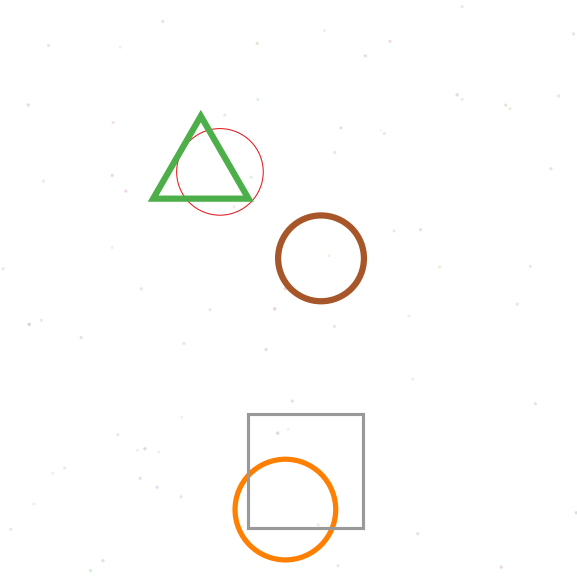[{"shape": "circle", "thickness": 0.5, "radius": 0.37, "center": [0.381, 0.701]}, {"shape": "triangle", "thickness": 3, "radius": 0.48, "center": [0.348, 0.703]}, {"shape": "circle", "thickness": 2.5, "radius": 0.44, "center": [0.494, 0.117]}, {"shape": "circle", "thickness": 3, "radius": 0.37, "center": [0.556, 0.552]}, {"shape": "square", "thickness": 1.5, "radius": 0.49, "center": [0.529, 0.183]}]